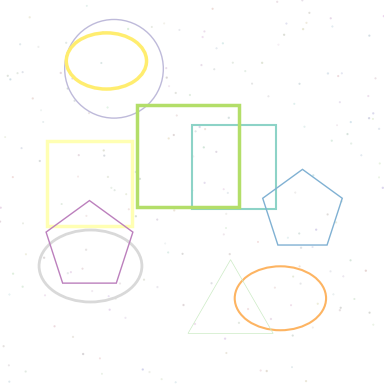[{"shape": "square", "thickness": 1.5, "radius": 0.54, "center": [0.608, 0.567]}, {"shape": "square", "thickness": 2.5, "radius": 0.55, "center": [0.232, 0.524]}, {"shape": "circle", "thickness": 1, "radius": 0.64, "center": [0.296, 0.821]}, {"shape": "pentagon", "thickness": 1, "radius": 0.54, "center": [0.786, 0.451]}, {"shape": "oval", "thickness": 1.5, "radius": 0.59, "center": [0.728, 0.225]}, {"shape": "square", "thickness": 2.5, "radius": 0.66, "center": [0.488, 0.594]}, {"shape": "oval", "thickness": 2, "radius": 0.67, "center": [0.235, 0.309]}, {"shape": "pentagon", "thickness": 1, "radius": 0.59, "center": [0.232, 0.361]}, {"shape": "triangle", "thickness": 0.5, "radius": 0.64, "center": [0.599, 0.198]}, {"shape": "oval", "thickness": 2.5, "radius": 0.52, "center": [0.276, 0.842]}]